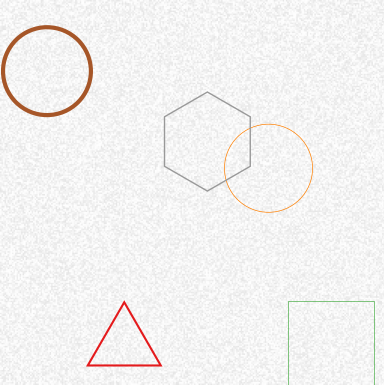[{"shape": "triangle", "thickness": 1.5, "radius": 0.55, "center": [0.323, 0.105]}, {"shape": "square", "thickness": 0.5, "radius": 0.56, "center": [0.86, 0.105]}, {"shape": "circle", "thickness": 0.5, "radius": 0.57, "center": [0.697, 0.563]}, {"shape": "circle", "thickness": 3, "radius": 0.57, "center": [0.122, 0.815]}, {"shape": "hexagon", "thickness": 1, "radius": 0.64, "center": [0.539, 0.632]}]